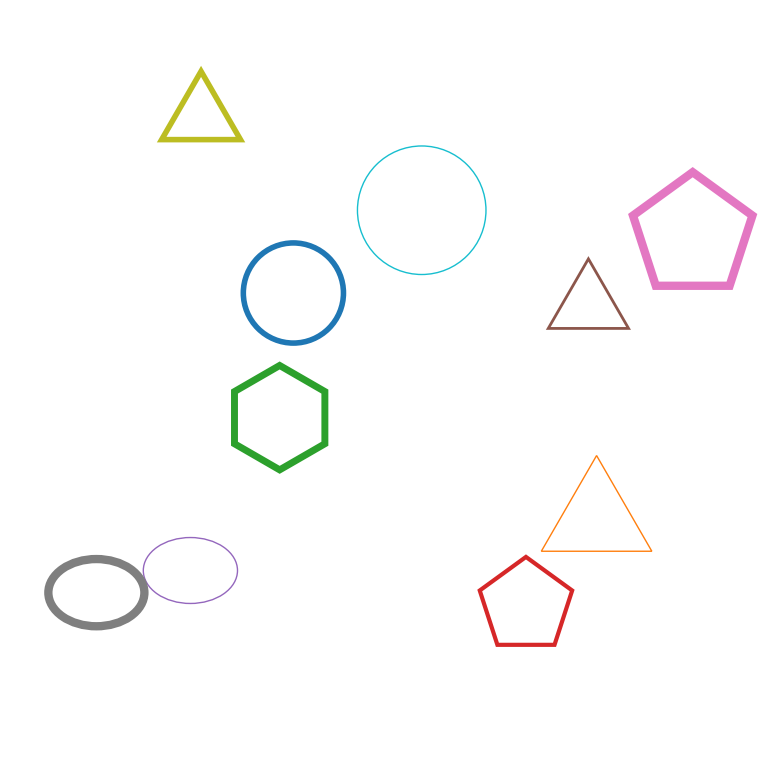[{"shape": "circle", "thickness": 2, "radius": 0.33, "center": [0.381, 0.619]}, {"shape": "triangle", "thickness": 0.5, "radius": 0.41, "center": [0.775, 0.326]}, {"shape": "hexagon", "thickness": 2.5, "radius": 0.34, "center": [0.363, 0.458]}, {"shape": "pentagon", "thickness": 1.5, "radius": 0.32, "center": [0.683, 0.214]}, {"shape": "oval", "thickness": 0.5, "radius": 0.31, "center": [0.247, 0.259]}, {"shape": "triangle", "thickness": 1, "radius": 0.3, "center": [0.764, 0.604]}, {"shape": "pentagon", "thickness": 3, "radius": 0.41, "center": [0.9, 0.695]}, {"shape": "oval", "thickness": 3, "radius": 0.31, "center": [0.125, 0.23]}, {"shape": "triangle", "thickness": 2, "radius": 0.3, "center": [0.261, 0.848]}, {"shape": "circle", "thickness": 0.5, "radius": 0.42, "center": [0.548, 0.727]}]